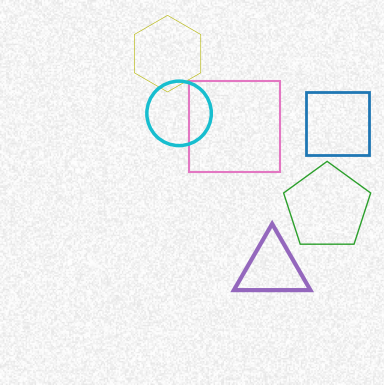[{"shape": "square", "thickness": 2, "radius": 0.41, "center": [0.877, 0.679]}, {"shape": "pentagon", "thickness": 1, "radius": 0.59, "center": [0.85, 0.462]}, {"shape": "triangle", "thickness": 3, "radius": 0.57, "center": [0.707, 0.304]}, {"shape": "square", "thickness": 1.5, "radius": 0.59, "center": [0.608, 0.672]}, {"shape": "hexagon", "thickness": 0.5, "radius": 0.5, "center": [0.435, 0.861]}, {"shape": "circle", "thickness": 2.5, "radius": 0.42, "center": [0.465, 0.706]}]